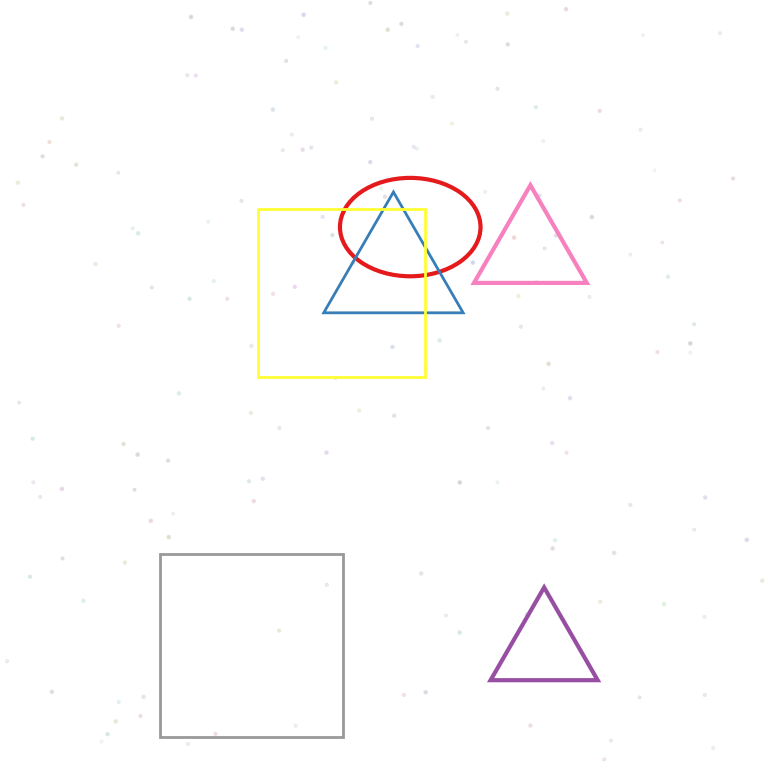[{"shape": "oval", "thickness": 1.5, "radius": 0.46, "center": [0.533, 0.705]}, {"shape": "triangle", "thickness": 1, "radius": 0.52, "center": [0.511, 0.646]}, {"shape": "triangle", "thickness": 1.5, "radius": 0.4, "center": [0.707, 0.157]}, {"shape": "square", "thickness": 1, "radius": 0.54, "center": [0.444, 0.619]}, {"shape": "triangle", "thickness": 1.5, "radius": 0.42, "center": [0.689, 0.675]}, {"shape": "square", "thickness": 1, "radius": 0.59, "center": [0.327, 0.162]}]